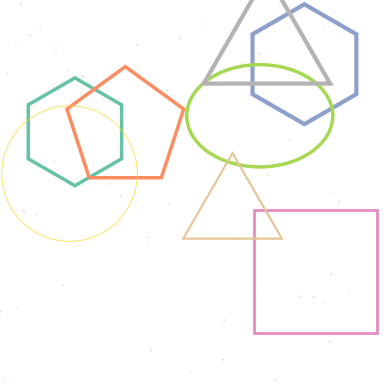[{"shape": "hexagon", "thickness": 2.5, "radius": 0.7, "center": [0.195, 0.658]}, {"shape": "pentagon", "thickness": 2.5, "radius": 0.8, "center": [0.325, 0.667]}, {"shape": "hexagon", "thickness": 3, "radius": 0.78, "center": [0.791, 0.833]}, {"shape": "square", "thickness": 2, "radius": 0.8, "center": [0.82, 0.295]}, {"shape": "oval", "thickness": 2.5, "radius": 0.95, "center": [0.675, 0.699]}, {"shape": "circle", "thickness": 0.5, "radius": 0.88, "center": [0.181, 0.549]}, {"shape": "triangle", "thickness": 1.5, "radius": 0.74, "center": [0.604, 0.454]}, {"shape": "triangle", "thickness": 3, "radius": 0.95, "center": [0.693, 0.878]}]